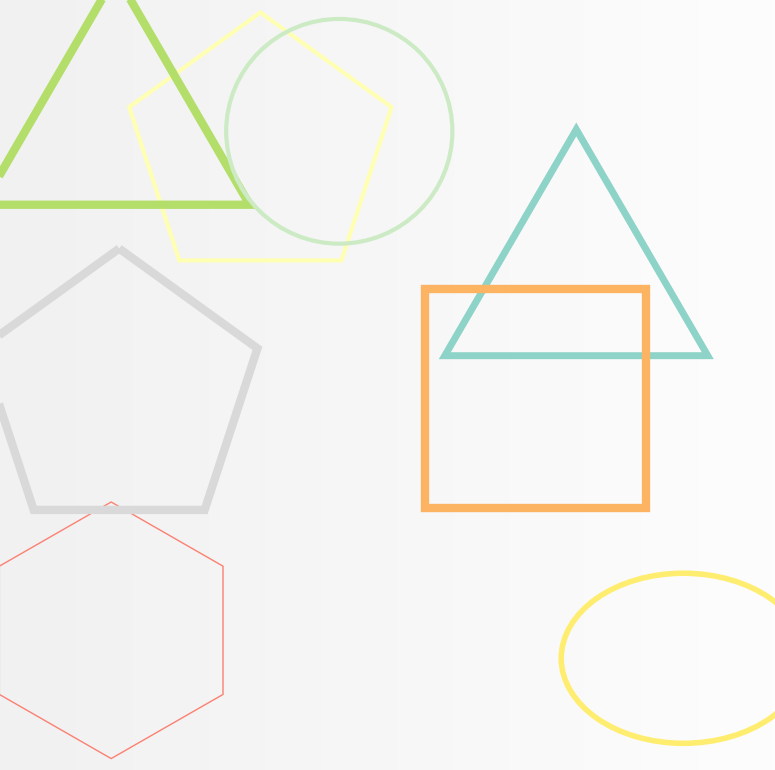[{"shape": "triangle", "thickness": 2.5, "radius": 0.98, "center": [0.744, 0.636]}, {"shape": "pentagon", "thickness": 1.5, "radius": 0.89, "center": [0.336, 0.806]}, {"shape": "hexagon", "thickness": 0.5, "radius": 0.83, "center": [0.143, 0.181]}, {"shape": "square", "thickness": 3, "radius": 0.71, "center": [0.691, 0.483]}, {"shape": "triangle", "thickness": 3, "radius": 1.0, "center": [0.15, 0.834]}, {"shape": "pentagon", "thickness": 3, "radius": 0.94, "center": [0.154, 0.49]}, {"shape": "circle", "thickness": 1.5, "radius": 0.73, "center": [0.438, 0.829]}, {"shape": "oval", "thickness": 2, "radius": 0.79, "center": [0.882, 0.145]}]